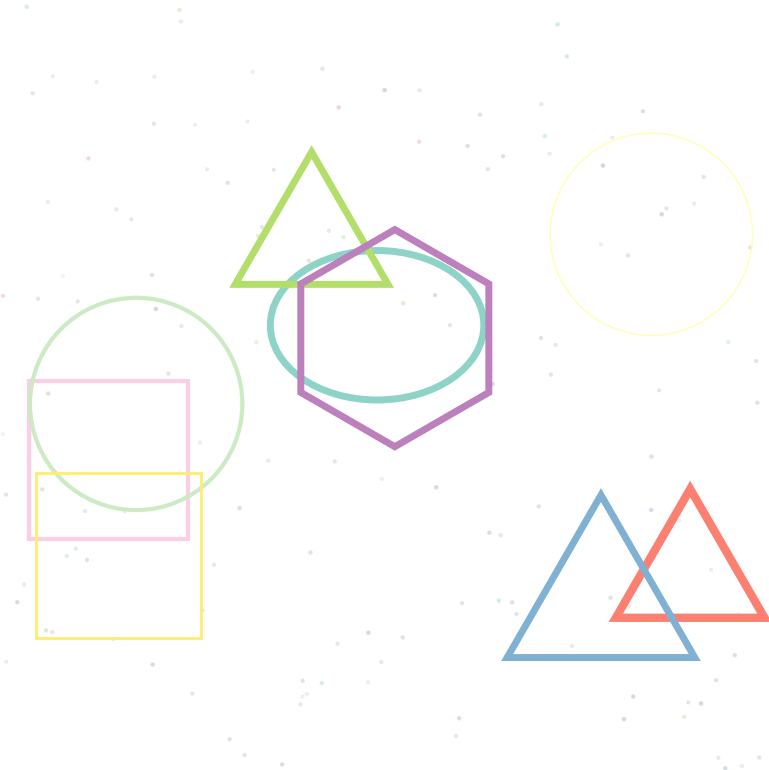[{"shape": "oval", "thickness": 2.5, "radius": 0.69, "center": [0.49, 0.578]}, {"shape": "circle", "thickness": 0.5, "radius": 0.66, "center": [0.846, 0.696]}, {"shape": "triangle", "thickness": 3, "radius": 0.56, "center": [0.896, 0.253]}, {"shape": "triangle", "thickness": 2.5, "radius": 0.7, "center": [0.78, 0.216]}, {"shape": "triangle", "thickness": 2.5, "radius": 0.57, "center": [0.405, 0.688]}, {"shape": "square", "thickness": 1.5, "radius": 0.51, "center": [0.141, 0.403]}, {"shape": "hexagon", "thickness": 2.5, "radius": 0.7, "center": [0.513, 0.561]}, {"shape": "circle", "thickness": 1.5, "radius": 0.69, "center": [0.177, 0.475]}, {"shape": "square", "thickness": 1, "radius": 0.54, "center": [0.153, 0.278]}]